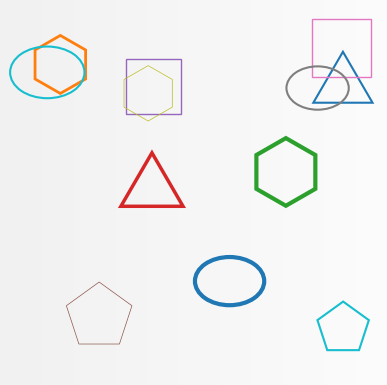[{"shape": "triangle", "thickness": 1.5, "radius": 0.44, "center": [0.885, 0.777]}, {"shape": "oval", "thickness": 3, "radius": 0.45, "center": [0.592, 0.27]}, {"shape": "hexagon", "thickness": 2, "radius": 0.38, "center": [0.156, 0.833]}, {"shape": "hexagon", "thickness": 3, "radius": 0.44, "center": [0.738, 0.553]}, {"shape": "triangle", "thickness": 2.5, "radius": 0.46, "center": [0.392, 0.51]}, {"shape": "square", "thickness": 1, "radius": 0.36, "center": [0.396, 0.775]}, {"shape": "pentagon", "thickness": 0.5, "radius": 0.44, "center": [0.256, 0.178]}, {"shape": "square", "thickness": 1, "radius": 0.38, "center": [0.881, 0.876]}, {"shape": "oval", "thickness": 1.5, "radius": 0.4, "center": [0.82, 0.771]}, {"shape": "hexagon", "thickness": 0.5, "radius": 0.36, "center": [0.382, 0.758]}, {"shape": "oval", "thickness": 1.5, "radius": 0.48, "center": [0.122, 0.812]}, {"shape": "pentagon", "thickness": 1.5, "radius": 0.35, "center": [0.886, 0.147]}]